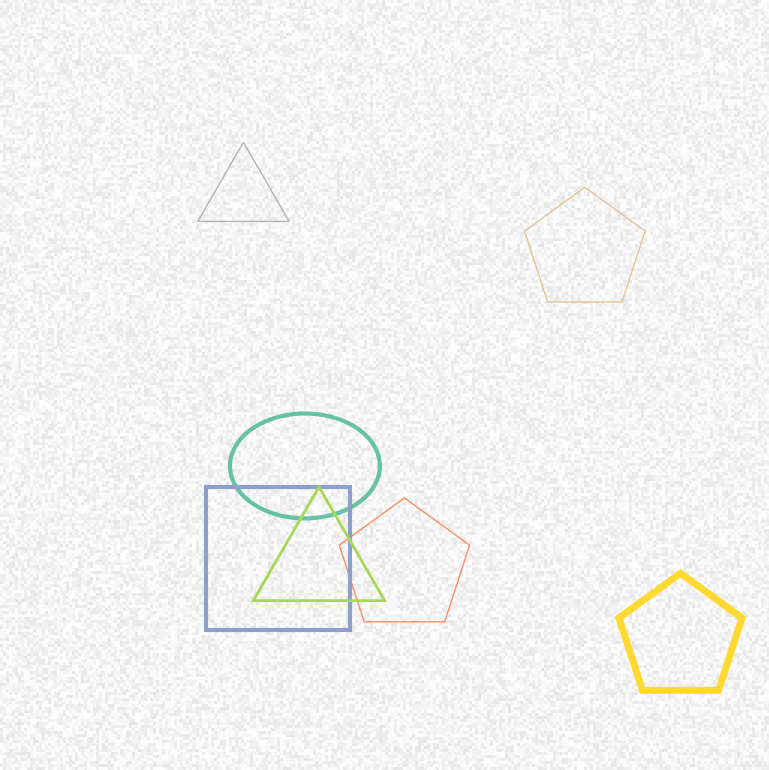[{"shape": "oval", "thickness": 1.5, "radius": 0.49, "center": [0.396, 0.395]}, {"shape": "pentagon", "thickness": 0.5, "radius": 0.44, "center": [0.525, 0.264]}, {"shape": "square", "thickness": 1.5, "radius": 0.47, "center": [0.361, 0.274]}, {"shape": "triangle", "thickness": 1, "radius": 0.49, "center": [0.414, 0.269]}, {"shape": "pentagon", "thickness": 2.5, "radius": 0.42, "center": [0.884, 0.171]}, {"shape": "pentagon", "thickness": 0.5, "radius": 0.41, "center": [0.759, 0.674]}, {"shape": "triangle", "thickness": 0.5, "radius": 0.34, "center": [0.316, 0.747]}]